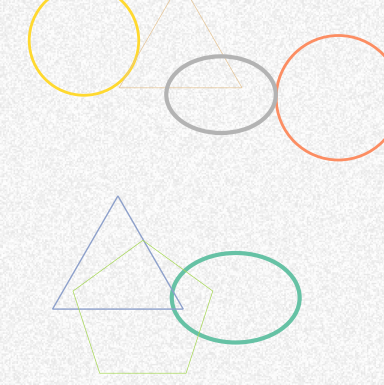[{"shape": "oval", "thickness": 3, "radius": 0.83, "center": [0.612, 0.227]}, {"shape": "circle", "thickness": 2, "radius": 0.81, "center": [0.879, 0.746]}, {"shape": "triangle", "thickness": 1, "radius": 0.98, "center": [0.306, 0.295]}, {"shape": "pentagon", "thickness": 0.5, "radius": 0.95, "center": [0.371, 0.185]}, {"shape": "circle", "thickness": 2, "radius": 0.71, "center": [0.218, 0.895]}, {"shape": "triangle", "thickness": 0.5, "radius": 0.92, "center": [0.469, 0.864]}, {"shape": "oval", "thickness": 3, "radius": 0.71, "center": [0.574, 0.754]}]